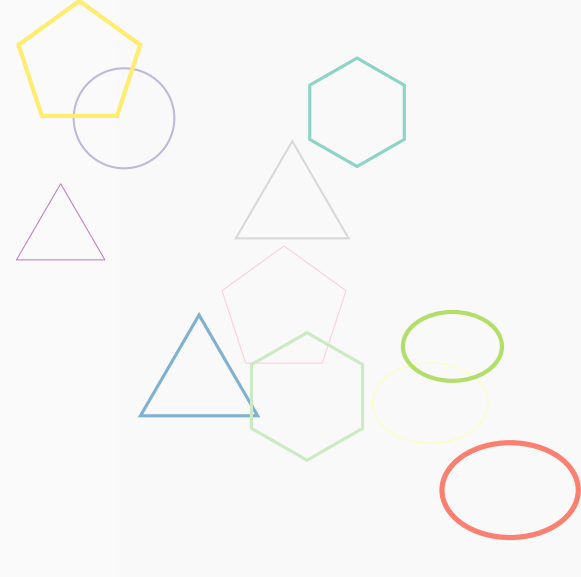[{"shape": "hexagon", "thickness": 1.5, "radius": 0.47, "center": [0.614, 0.805]}, {"shape": "oval", "thickness": 0.5, "radius": 0.5, "center": [0.74, 0.301]}, {"shape": "circle", "thickness": 1, "radius": 0.43, "center": [0.213, 0.794]}, {"shape": "oval", "thickness": 2.5, "radius": 0.59, "center": [0.878, 0.15]}, {"shape": "triangle", "thickness": 1.5, "radius": 0.58, "center": [0.342, 0.337]}, {"shape": "oval", "thickness": 2, "radius": 0.43, "center": [0.778, 0.399]}, {"shape": "pentagon", "thickness": 0.5, "radius": 0.56, "center": [0.489, 0.461]}, {"shape": "triangle", "thickness": 1, "radius": 0.56, "center": [0.503, 0.642]}, {"shape": "triangle", "thickness": 0.5, "radius": 0.44, "center": [0.104, 0.593]}, {"shape": "hexagon", "thickness": 1.5, "radius": 0.55, "center": [0.528, 0.313]}, {"shape": "pentagon", "thickness": 2, "radius": 0.55, "center": [0.137, 0.887]}]